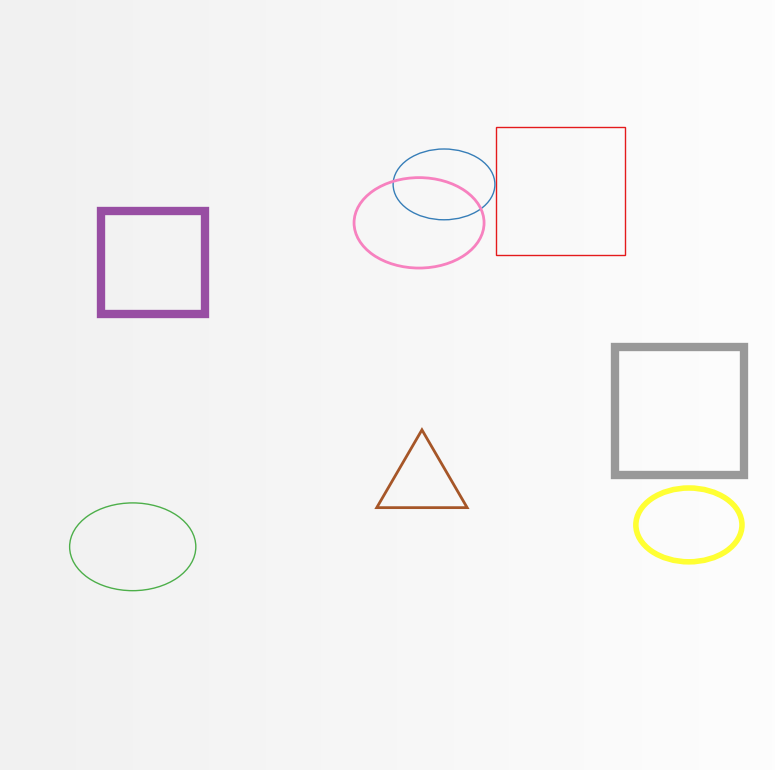[{"shape": "square", "thickness": 0.5, "radius": 0.42, "center": [0.723, 0.752]}, {"shape": "oval", "thickness": 0.5, "radius": 0.33, "center": [0.573, 0.761]}, {"shape": "oval", "thickness": 0.5, "radius": 0.41, "center": [0.171, 0.29]}, {"shape": "square", "thickness": 3, "radius": 0.33, "center": [0.197, 0.66]}, {"shape": "oval", "thickness": 2, "radius": 0.34, "center": [0.889, 0.318]}, {"shape": "triangle", "thickness": 1, "radius": 0.34, "center": [0.544, 0.374]}, {"shape": "oval", "thickness": 1, "radius": 0.42, "center": [0.541, 0.711]}, {"shape": "square", "thickness": 3, "radius": 0.42, "center": [0.877, 0.466]}]